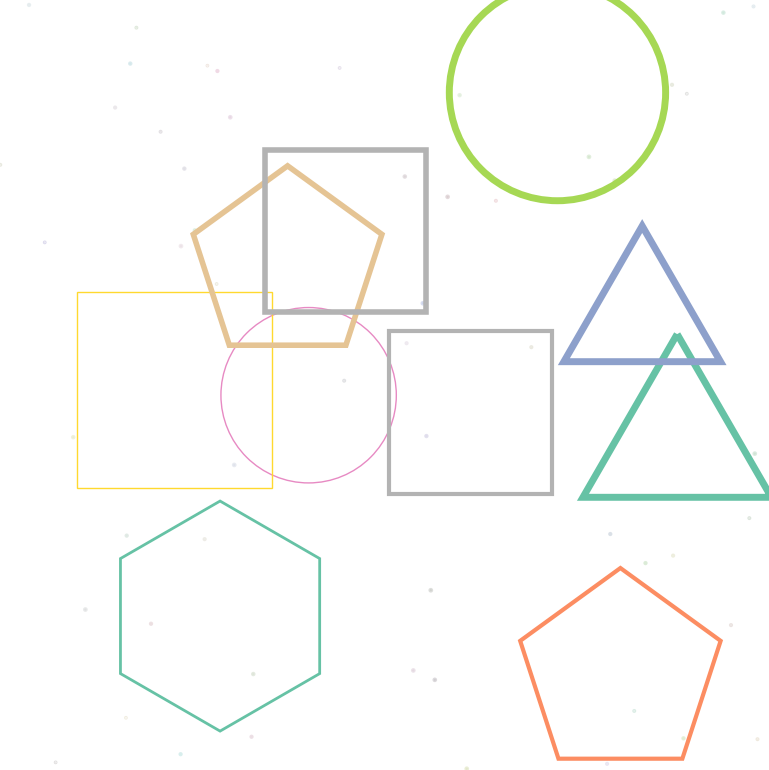[{"shape": "triangle", "thickness": 2.5, "radius": 0.71, "center": [0.879, 0.425]}, {"shape": "hexagon", "thickness": 1, "radius": 0.75, "center": [0.286, 0.2]}, {"shape": "pentagon", "thickness": 1.5, "radius": 0.68, "center": [0.806, 0.125]}, {"shape": "triangle", "thickness": 2.5, "radius": 0.59, "center": [0.834, 0.589]}, {"shape": "circle", "thickness": 0.5, "radius": 0.57, "center": [0.401, 0.487]}, {"shape": "circle", "thickness": 2.5, "radius": 0.7, "center": [0.724, 0.88]}, {"shape": "square", "thickness": 0.5, "radius": 0.64, "center": [0.227, 0.493]}, {"shape": "pentagon", "thickness": 2, "radius": 0.64, "center": [0.374, 0.656]}, {"shape": "square", "thickness": 2, "radius": 0.52, "center": [0.449, 0.7]}, {"shape": "square", "thickness": 1.5, "radius": 0.53, "center": [0.611, 0.464]}]